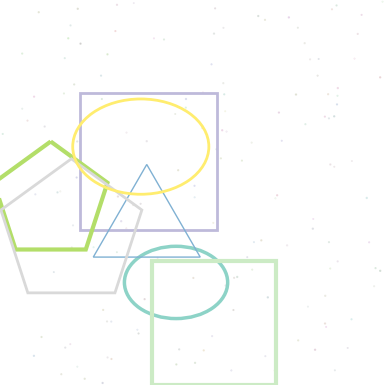[{"shape": "oval", "thickness": 2.5, "radius": 0.67, "center": [0.457, 0.266]}, {"shape": "square", "thickness": 2, "radius": 0.89, "center": [0.385, 0.581]}, {"shape": "triangle", "thickness": 1, "radius": 0.8, "center": [0.381, 0.412]}, {"shape": "pentagon", "thickness": 3, "radius": 0.78, "center": [0.132, 0.477]}, {"shape": "pentagon", "thickness": 2, "radius": 0.96, "center": [0.185, 0.395]}, {"shape": "square", "thickness": 3, "radius": 0.81, "center": [0.556, 0.161]}, {"shape": "oval", "thickness": 2, "radius": 0.88, "center": [0.366, 0.619]}]